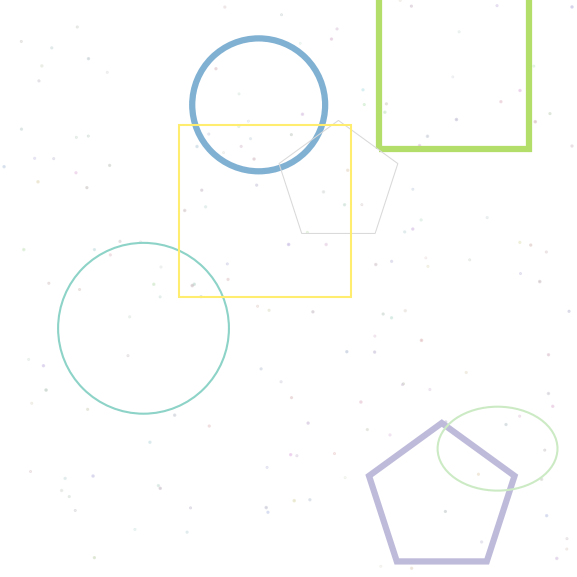[{"shape": "circle", "thickness": 1, "radius": 0.74, "center": [0.249, 0.431]}, {"shape": "pentagon", "thickness": 3, "radius": 0.66, "center": [0.765, 0.134]}, {"shape": "circle", "thickness": 3, "radius": 0.58, "center": [0.448, 0.818]}, {"shape": "square", "thickness": 3, "radius": 0.65, "center": [0.786, 0.871]}, {"shape": "pentagon", "thickness": 0.5, "radius": 0.54, "center": [0.586, 0.682]}, {"shape": "oval", "thickness": 1, "radius": 0.52, "center": [0.862, 0.222]}, {"shape": "square", "thickness": 1, "radius": 0.75, "center": [0.459, 0.633]}]